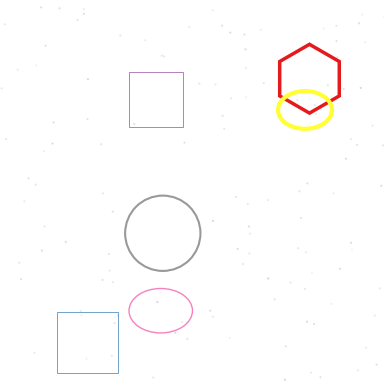[{"shape": "hexagon", "thickness": 2.5, "radius": 0.45, "center": [0.804, 0.796]}, {"shape": "square", "thickness": 0.5, "radius": 0.39, "center": [0.227, 0.111]}, {"shape": "square", "thickness": 0.5, "radius": 0.35, "center": [0.406, 0.741]}, {"shape": "oval", "thickness": 3, "radius": 0.35, "center": [0.792, 0.714]}, {"shape": "oval", "thickness": 1, "radius": 0.41, "center": [0.418, 0.193]}, {"shape": "circle", "thickness": 1.5, "radius": 0.49, "center": [0.423, 0.394]}]